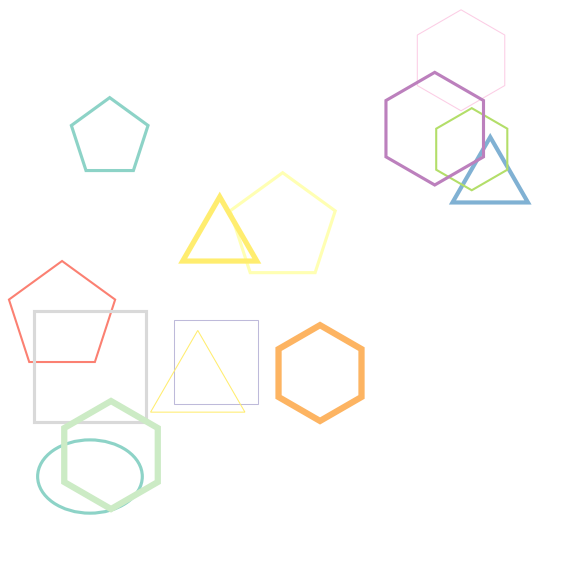[{"shape": "pentagon", "thickness": 1.5, "radius": 0.35, "center": [0.19, 0.76]}, {"shape": "oval", "thickness": 1.5, "radius": 0.45, "center": [0.156, 0.174]}, {"shape": "pentagon", "thickness": 1.5, "radius": 0.48, "center": [0.489, 0.604]}, {"shape": "square", "thickness": 0.5, "radius": 0.36, "center": [0.373, 0.371]}, {"shape": "pentagon", "thickness": 1, "radius": 0.48, "center": [0.107, 0.45]}, {"shape": "triangle", "thickness": 2, "radius": 0.38, "center": [0.849, 0.686]}, {"shape": "hexagon", "thickness": 3, "radius": 0.41, "center": [0.554, 0.353]}, {"shape": "hexagon", "thickness": 1, "radius": 0.36, "center": [0.817, 0.741]}, {"shape": "hexagon", "thickness": 0.5, "radius": 0.44, "center": [0.798, 0.895]}, {"shape": "square", "thickness": 1.5, "radius": 0.48, "center": [0.156, 0.364]}, {"shape": "hexagon", "thickness": 1.5, "radius": 0.49, "center": [0.753, 0.776]}, {"shape": "hexagon", "thickness": 3, "radius": 0.47, "center": [0.192, 0.211]}, {"shape": "triangle", "thickness": 0.5, "radius": 0.47, "center": [0.342, 0.333]}, {"shape": "triangle", "thickness": 2.5, "radius": 0.37, "center": [0.381, 0.584]}]